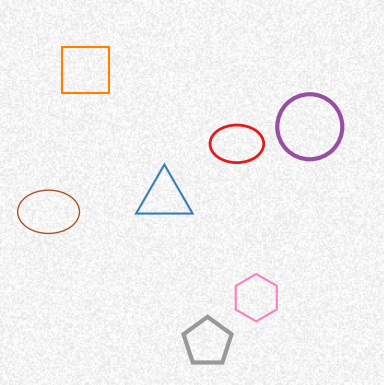[{"shape": "oval", "thickness": 2, "radius": 0.35, "center": [0.615, 0.626]}, {"shape": "triangle", "thickness": 1.5, "radius": 0.42, "center": [0.427, 0.488]}, {"shape": "circle", "thickness": 3, "radius": 0.42, "center": [0.805, 0.671]}, {"shape": "square", "thickness": 1.5, "radius": 0.3, "center": [0.222, 0.819]}, {"shape": "oval", "thickness": 1, "radius": 0.4, "center": [0.126, 0.45]}, {"shape": "hexagon", "thickness": 1.5, "radius": 0.31, "center": [0.666, 0.227]}, {"shape": "pentagon", "thickness": 3, "radius": 0.33, "center": [0.539, 0.111]}]